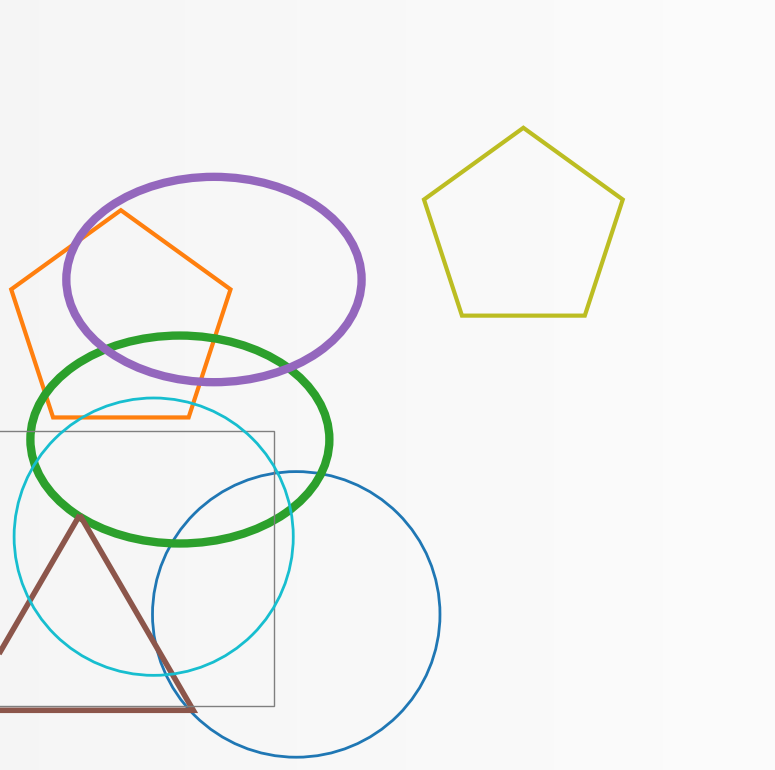[{"shape": "circle", "thickness": 1, "radius": 0.93, "center": [0.382, 0.202]}, {"shape": "pentagon", "thickness": 1.5, "radius": 0.74, "center": [0.156, 0.578]}, {"shape": "oval", "thickness": 3, "radius": 0.96, "center": [0.232, 0.429]}, {"shape": "oval", "thickness": 3, "radius": 0.95, "center": [0.276, 0.637]}, {"shape": "triangle", "thickness": 2, "radius": 0.85, "center": [0.103, 0.162]}, {"shape": "square", "thickness": 0.5, "radius": 0.89, "center": [0.175, 0.262]}, {"shape": "pentagon", "thickness": 1.5, "radius": 0.67, "center": [0.675, 0.699]}, {"shape": "circle", "thickness": 1, "radius": 0.9, "center": [0.198, 0.303]}]